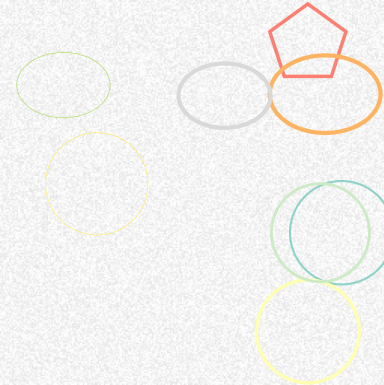[{"shape": "circle", "thickness": 1.5, "radius": 0.67, "center": [0.888, 0.396]}, {"shape": "circle", "thickness": 2.5, "radius": 0.67, "center": [0.8, 0.139]}, {"shape": "pentagon", "thickness": 2.5, "radius": 0.52, "center": [0.8, 0.886]}, {"shape": "oval", "thickness": 3, "radius": 0.72, "center": [0.844, 0.755]}, {"shape": "oval", "thickness": 0.5, "radius": 0.61, "center": [0.165, 0.779]}, {"shape": "oval", "thickness": 3, "radius": 0.6, "center": [0.583, 0.752]}, {"shape": "circle", "thickness": 2, "radius": 0.64, "center": [0.832, 0.396]}, {"shape": "circle", "thickness": 0.5, "radius": 0.66, "center": [0.251, 0.522]}]